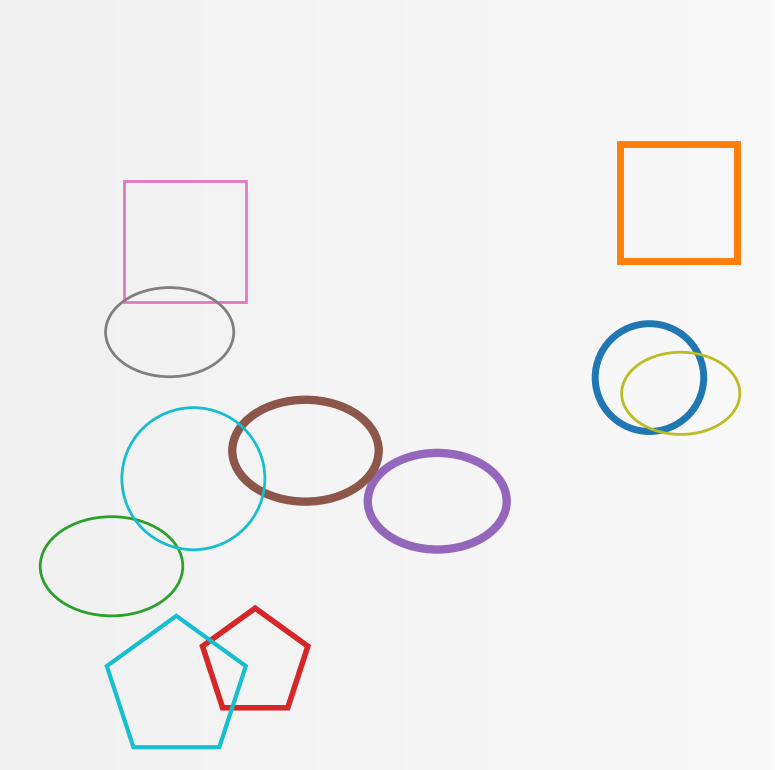[{"shape": "circle", "thickness": 2.5, "radius": 0.35, "center": [0.838, 0.51]}, {"shape": "square", "thickness": 2.5, "radius": 0.38, "center": [0.875, 0.737]}, {"shape": "oval", "thickness": 1, "radius": 0.46, "center": [0.144, 0.265]}, {"shape": "pentagon", "thickness": 2, "radius": 0.36, "center": [0.329, 0.139]}, {"shape": "oval", "thickness": 3, "radius": 0.45, "center": [0.564, 0.349]}, {"shape": "oval", "thickness": 3, "radius": 0.47, "center": [0.394, 0.415]}, {"shape": "square", "thickness": 1, "radius": 0.39, "center": [0.238, 0.686]}, {"shape": "oval", "thickness": 1, "radius": 0.41, "center": [0.219, 0.569]}, {"shape": "oval", "thickness": 1, "radius": 0.38, "center": [0.878, 0.489]}, {"shape": "circle", "thickness": 1, "radius": 0.46, "center": [0.25, 0.378]}, {"shape": "pentagon", "thickness": 1.5, "radius": 0.47, "center": [0.228, 0.106]}]